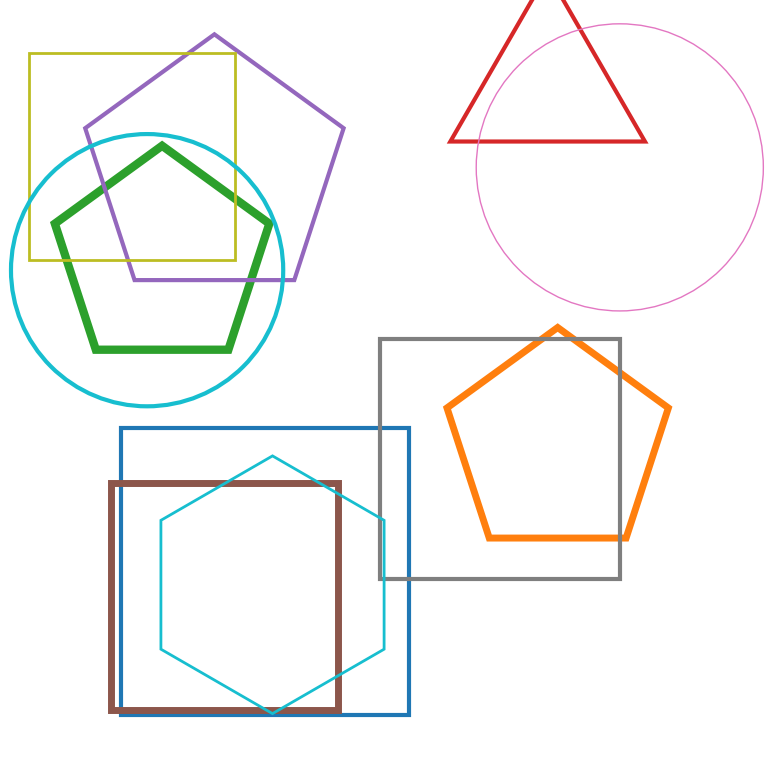[{"shape": "square", "thickness": 1.5, "radius": 0.93, "center": [0.344, 0.258]}, {"shape": "pentagon", "thickness": 2.5, "radius": 0.76, "center": [0.724, 0.424]}, {"shape": "pentagon", "thickness": 3, "radius": 0.73, "center": [0.211, 0.664]}, {"shape": "triangle", "thickness": 1.5, "radius": 0.73, "center": [0.711, 0.889]}, {"shape": "pentagon", "thickness": 1.5, "radius": 0.88, "center": [0.278, 0.779]}, {"shape": "square", "thickness": 2.5, "radius": 0.74, "center": [0.292, 0.225]}, {"shape": "circle", "thickness": 0.5, "radius": 0.93, "center": [0.805, 0.783]}, {"shape": "square", "thickness": 1.5, "radius": 0.78, "center": [0.649, 0.404]}, {"shape": "square", "thickness": 1, "radius": 0.67, "center": [0.172, 0.797]}, {"shape": "circle", "thickness": 1.5, "radius": 0.88, "center": [0.191, 0.649]}, {"shape": "hexagon", "thickness": 1, "radius": 0.84, "center": [0.354, 0.241]}]